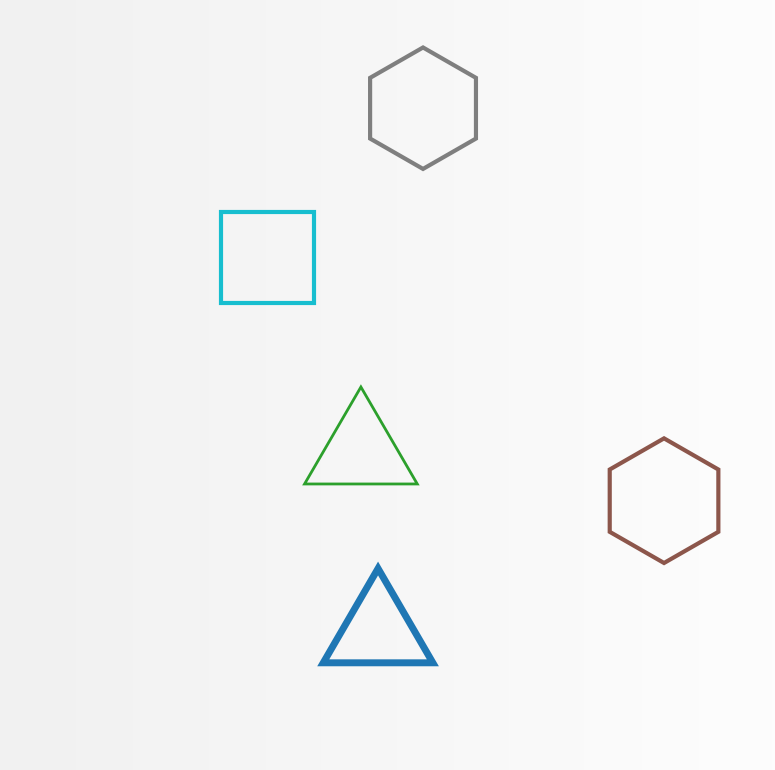[{"shape": "triangle", "thickness": 2.5, "radius": 0.41, "center": [0.488, 0.18]}, {"shape": "triangle", "thickness": 1, "radius": 0.42, "center": [0.466, 0.413]}, {"shape": "hexagon", "thickness": 1.5, "radius": 0.4, "center": [0.857, 0.35]}, {"shape": "hexagon", "thickness": 1.5, "radius": 0.39, "center": [0.546, 0.859]}, {"shape": "square", "thickness": 1.5, "radius": 0.3, "center": [0.345, 0.665]}]